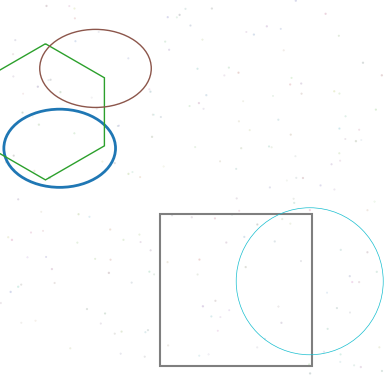[{"shape": "oval", "thickness": 2, "radius": 0.73, "center": [0.155, 0.615]}, {"shape": "hexagon", "thickness": 1, "radius": 0.88, "center": [0.118, 0.71]}, {"shape": "oval", "thickness": 1, "radius": 0.72, "center": [0.248, 0.822]}, {"shape": "square", "thickness": 1.5, "radius": 0.99, "center": [0.612, 0.248]}, {"shape": "circle", "thickness": 0.5, "radius": 0.95, "center": [0.804, 0.269]}]